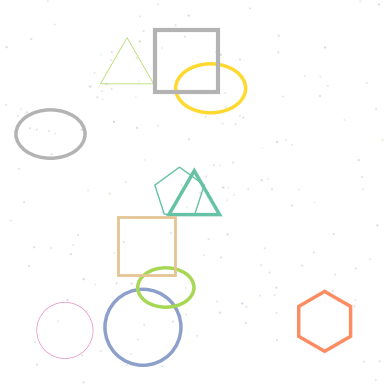[{"shape": "pentagon", "thickness": 1, "radius": 0.34, "center": [0.466, 0.498]}, {"shape": "triangle", "thickness": 2.5, "radius": 0.38, "center": [0.505, 0.481]}, {"shape": "hexagon", "thickness": 2.5, "radius": 0.39, "center": [0.843, 0.165]}, {"shape": "circle", "thickness": 2.5, "radius": 0.49, "center": [0.371, 0.15]}, {"shape": "circle", "thickness": 0.5, "radius": 0.37, "center": [0.169, 0.142]}, {"shape": "oval", "thickness": 2.5, "radius": 0.37, "center": [0.431, 0.253]}, {"shape": "triangle", "thickness": 0.5, "radius": 0.4, "center": [0.33, 0.822]}, {"shape": "oval", "thickness": 2.5, "radius": 0.45, "center": [0.547, 0.771]}, {"shape": "square", "thickness": 2, "radius": 0.38, "center": [0.381, 0.36]}, {"shape": "oval", "thickness": 2.5, "radius": 0.45, "center": [0.131, 0.652]}, {"shape": "square", "thickness": 3, "radius": 0.41, "center": [0.485, 0.841]}]